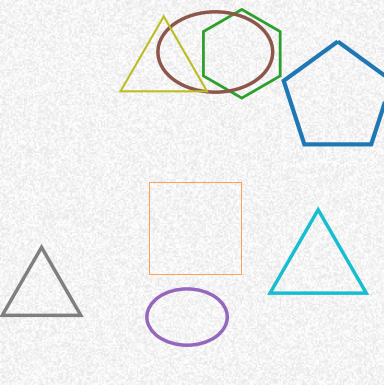[{"shape": "pentagon", "thickness": 3, "radius": 0.74, "center": [0.877, 0.745]}, {"shape": "square", "thickness": 0.5, "radius": 0.6, "center": [0.507, 0.408]}, {"shape": "hexagon", "thickness": 2, "radius": 0.58, "center": [0.628, 0.86]}, {"shape": "oval", "thickness": 2.5, "radius": 0.52, "center": [0.486, 0.176]}, {"shape": "oval", "thickness": 2.5, "radius": 0.75, "center": [0.559, 0.865]}, {"shape": "triangle", "thickness": 2.5, "radius": 0.59, "center": [0.108, 0.24]}, {"shape": "triangle", "thickness": 1.5, "radius": 0.65, "center": [0.425, 0.828]}, {"shape": "triangle", "thickness": 2.5, "radius": 0.72, "center": [0.826, 0.311]}]